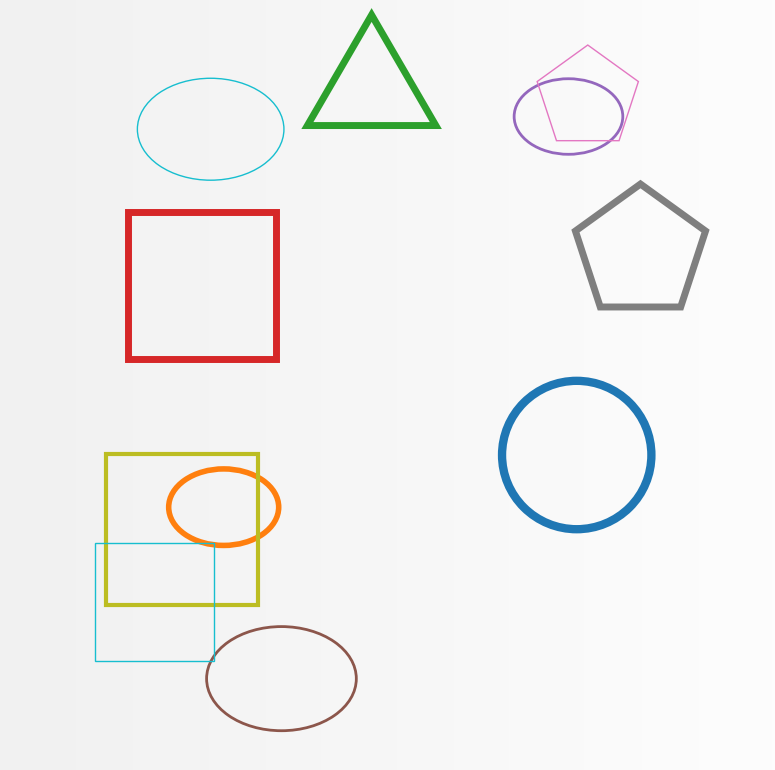[{"shape": "circle", "thickness": 3, "radius": 0.48, "center": [0.744, 0.409]}, {"shape": "oval", "thickness": 2, "radius": 0.35, "center": [0.289, 0.341]}, {"shape": "triangle", "thickness": 2.5, "radius": 0.48, "center": [0.479, 0.885]}, {"shape": "square", "thickness": 2.5, "radius": 0.48, "center": [0.26, 0.629]}, {"shape": "oval", "thickness": 1, "radius": 0.35, "center": [0.734, 0.849]}, {"shape": "oval", "thickness": 1, "radius": 0.48, "center": [0.363, 0.119]}, {"shape": "pentagon", "thickness": 0.5, "radius": 0.34, "center": [0.758, 0.873]}, {"shape": "pentagon", "thickness": 2.5, "radius": 0.44, "center": [0.826, 0.673]}, {"shape": "square", "thickness": 1.5, "radius": 0.49, "center": [0.235, 0.313]}, {"shape": "square", "thickness": 0.5, "radius": 0.38, "center": [0.199, 0.218]}, {"shape": "oval", "thickness": 0.5, "radius": 0.47, "center": [0.272, 0.832]}]